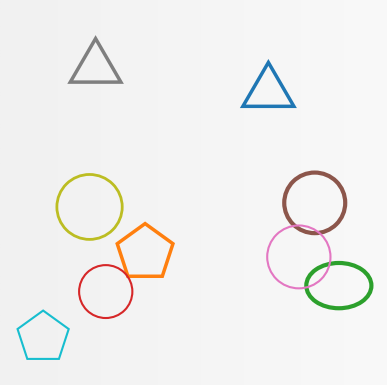[{"shape": "triangle", "thickness": 2.5, "radius": 0.38, "center": [0.693, 0.762]}, {"shape": "pentagon", "thickness": 2.5, "radius": 0.38, "center": [0.374, 0.344]}, {"shape": "oval", "thickness": 3, "radius": 0.42, "center": [0.874, 0.258]}, {"shape": "circle", "thickness": 1.5, "radius": 0.34, "center": [0.273, 0.243]}, {"shape": "circle", "thickness": 3, "radius": 0.39, "center": [0.812, 0.473]}, {"shape": "circle", "thickness": 1.5, "radius": 0.41, "center": [0.771, 0.333]}, {"shape": "triangle", "thickness": 2.5, "radius": 0.38, "center": [0.247, 0.824]}, {"shape": "circle", "thickness": 2, "radius": 0.42, "center": [0.231, 0.462]}, {"shape": "pentagon", "thickness": 1.5, "radius": 0.35, "center": [0.111, 0.124]}]